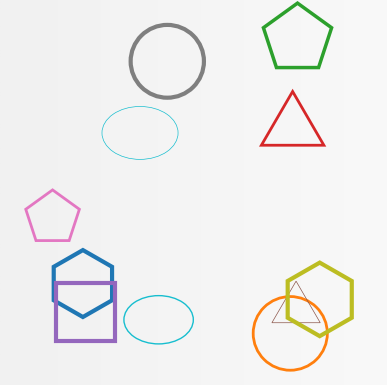[{"shape": "hexagon", "thickness": 3, "radius": 0.43, "center": [0.214, 0.264]}, {"shape": "circle", "thickness": 2, "radius": 0.48, "center": [0.749, 0.134]}, {"shape": "pentagon", "thickness": 2.5, "radius": 0.46, "center": [0.768, 0.899]}, {"shape": "triangle", "thickness": 2, "radius": 0.47, "center": [0.755, 0.669]}, {"shape": "square", "thickness": 3, "radius": 0.38, "center": [0.221, 0.19]}, {"shape": "triangle", "thickness": 0.5, "radius": 0.36, "center": [0.764, 0.198]}, {"shape": "pentagon", "thickness": 2, "radius": 0.36, "center": [0.136, 0.434]}, {"shape": "circle", "thickness": 3, "radius": 0.47, "center": [0.432, 0.841]}, {"shape": "hexagon", "thickness": 3, "radius": 0.48, "center": [0.825, 0.222]}, {"shape": "oval", "thickness": 0.5, "radius": 0.49, "center": [0.361, 0.655]}, {"shape": "oval", "thickness": 1, "radius": 0.45, "center": [0.409, 0.169]}]